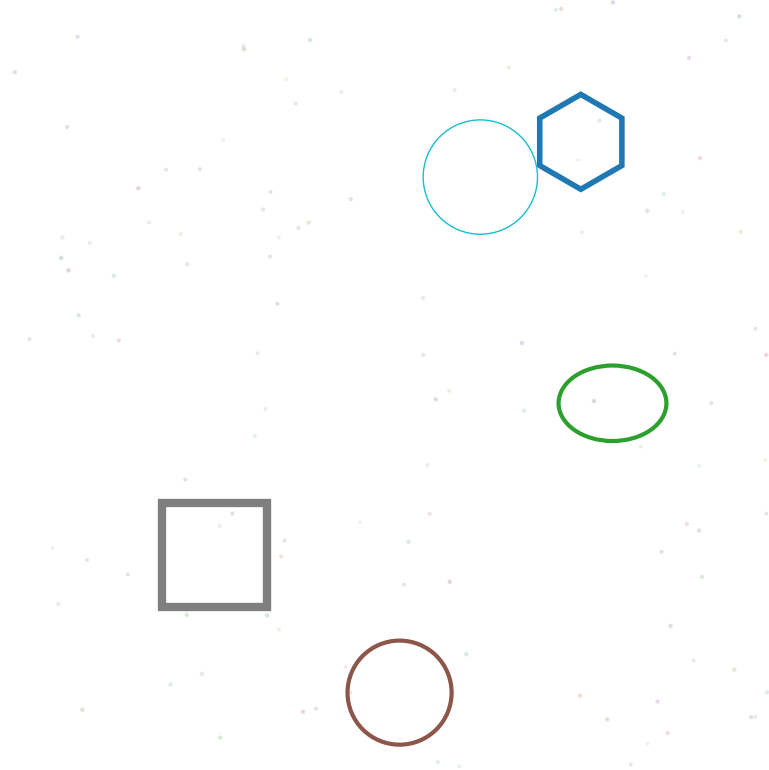[{"shape": "hexagon", "thickness": 2, "radius": 0.31, "center": [0.754, 0.816]}, {"shape": "oval", "thickness": 1.5, "radius": 0.35, "center": [0.795, 0.476]}, {"shape": "circle", "thickness": 1.5, "radius": 0.34, "center": [0.519, 0.1]}, {"shape": "square", "thickness": 3, "radius": 0.34, "center": [0.279, 0.28]}, {"shape": "circle", "thickness": 0.5, "radius": 0.37, "center": [0.624, 0.77]}]